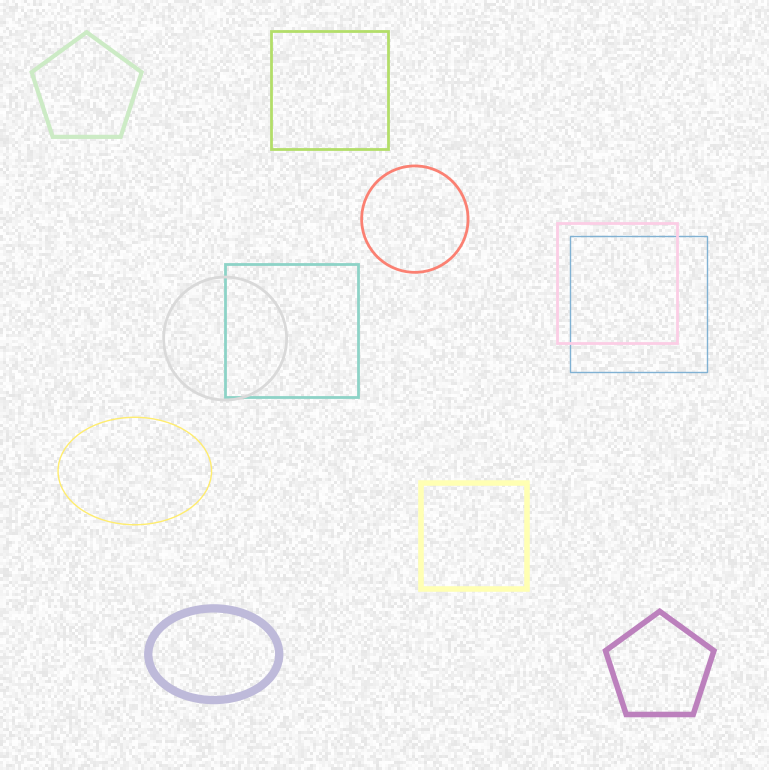[{"shape": "square", "thickness": 1, "radius": 0.43, "center": [0.379, 0.571]}, {"shape": "square", "thickness": 2, "radius": 0.35, "center": [0.616, 0.304]}, {"shape": "oval", "thickness": 3, "radius": 0.43, "center": [0.278, 0.15]}, {"shape": "circle", "thickness": 1, "radius": 0.35, "center": [0.539, 0.715]}, {"shape": "square", "thickness": 0.5, "radius": 0.44, "center": [0.829, 0.605]}, {"shape": "square", "thickness": 1, "radius": 0.38, "center": [0.428, 0.883]}, {"shape": "square", "thickness": 1, "radius": 0.39, "center": [0.801, 0.632]}, {"shape": "circle", "thickness": 1, "radius": 0.4, "center": [0.292, 0.56]}, {"shape": "pentagon", "thickness": 2, "radius": 0.37, "center": [0.857, 0.132]}, {"shape": "pentagon", "thickness": 1.5, "radius": 0.38, "center": [0.113, 0.883]}, {"shape": "oval", "thickness": 0.5, "radius": 0.5, "center": [0.175, 0.388]}]